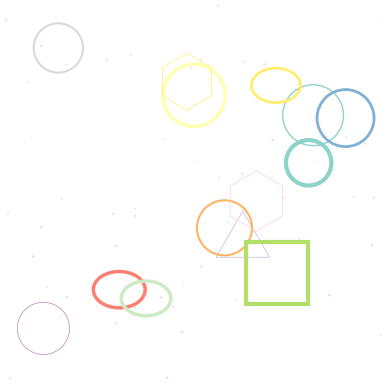[{"shape": "circle", "thickness": 3, "radius": 0.3, "center": [0.802, 0.577]}, {"shape": "circle", "thickness": 1, "radius": 0.39, "center": [0.813, 0.701]}, {"shape": "circle", "thickness": 2.5, "radius": 0.4, "center": [0.504, 0.752]}, {"shape": "triangle", "thickness": 0.5, "radius": 0.4, "center": [0.631, 0.372]}, {"shape": "oval", "thickness": 2.5, "radius": 0.34, "center": [0.31, 0.248]}, {"shape": "circle", "thickness": 2, "radius": 0.37, "center": [0.898, 0.693]}, {"shape": "circle", "thickness": 1.5, "radius": 0.36, "center": [0.583, 0.408]}, {"shape": "square", "thickness": 3, "radius": 0.4, "center": [0.719, 0.29]}, {"shape": "hexagon", "thickness": 0.5, "radius": 0.39, "center": [0.666, 0.478]}, {"shape": "circle", "thickness": 1.5, "radius": 0.32, "center": [0.151, 0.875]}, {"shape": "circle", "thickness": 0.5, "radius": 0.34, "center": [0.113, 0.147]}, {"shape": "oval", "thickness": 2.5, "radius": 0.32, "center": [0.379, 0.225]}, {"shape": "oval", "thickness": 2, "radius": 0.32, "center": [0.717, 0.778]}, {"shape": "hexagon", "thickness": 0.5, "radius": 0.37, "center": [0.486, 0.788]}]